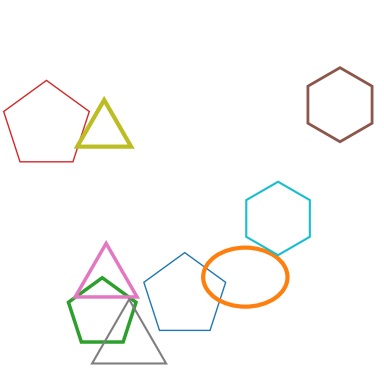[{"shape": "pentagon", "thickness": 1, "radius": 0.56, "center": [0.48, 0.232]}, {"shape": "oval", "thickness": 3, "radius": 0.55, "center": [0.637, 0.28]}, {"shape": "pentagon", "thickness": 2.5, "radius": 0.46, "center": [0.266, 0.186]}, {"shape": "pentagon", "thickness": 1, "radius": 0.58, "center": [0.121, 0.674]}, {"shape": "hexagon", "thickness": 2, "radius": 0.48, "center": [0.883, 0.728]}, {"shape": "triangle", "thickness": 2.5, "radius": 0.46, "center": [0.276, 0.275]}, {"shape": "triangle", "thickness": 1.5, "radius": 0.55, "center": [0.335, 0.111]}, {"shape": "triangle", "thickness": 3, "radius": 0.4, "center": [0.271, 0.66]}, {"shape": "hexagon", "thickness": 1.5, "radius": 0.48, "center": [0.722, 0.433]}]